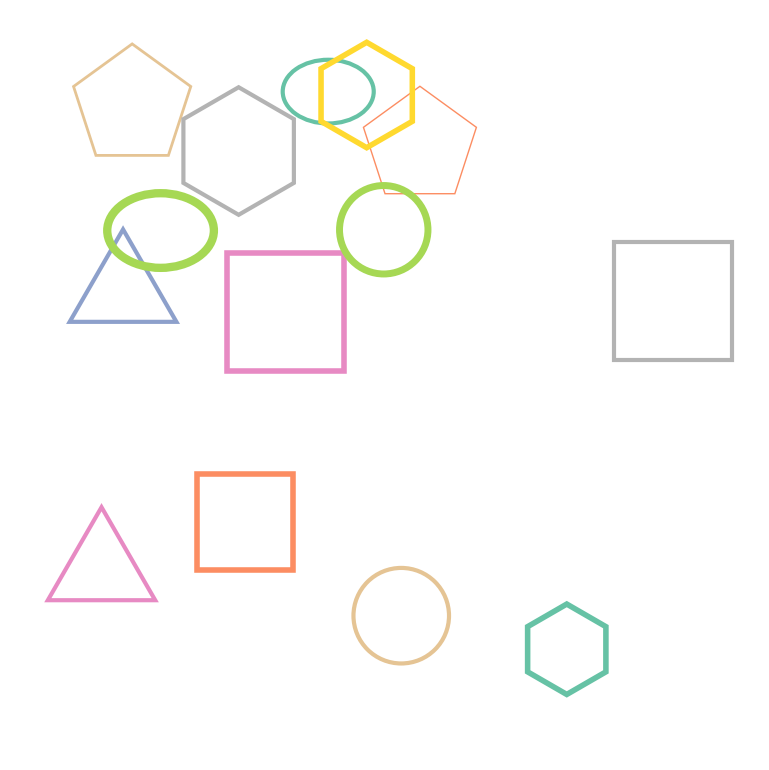[{"shape": "hexagon", "thickness": 2, "radius": 0.29, "center": [0.736, 0.157]}, {"shape": "oval", "thickness": 1.5, "radius": 0.3, "center": [0.426, 0.881]}, {"shape": "pentagon", "thickness": 0.5, "radius": 0.39, "center": [0.545, 0.811]}, {"shape": "square", "thickness": 2, "radius": 0.31, "center": [0.319, 0.323]}, {"shape": "triangle", "thickness": 1.5, "radius": 0.4, "center": [0.16, 0.622]}, {"shape": "square", "thickness": 2, "radius": 0.38, "center": [0.371, 0.595]}, {"shape": "triangle", "thickness": 1.5, "radius": 0.4, "center": [0.132, 0.261]}, {"shape": "circle", "thickness": 2.5, "radius": 0.29, "center": [0.498, 0.702]}, {"shape": "oval", "thickness": 3, "radius": 0.35, "center": [0.209, 0.701]}, {"shape": "hexagon", "thickness": 2, "radius": 0.34, "center": [0.476, 0.877]}, {"shape": "circle", "thickness": 1.5, "radius": 0.31, "center": [0.521, 0.2]}, {"shape": "pentagon", "thickness": 1, "radius": 0.4, "center": [0.172, 0.863]}, {"shape": "square", "thickness": 1.5, "radius": 0.38, "center": [0.874, 0.609]}, {"shape": "hexagon", "thickness": 1.5, "radius": 0.41, "center": [0.31, 0.804]}]